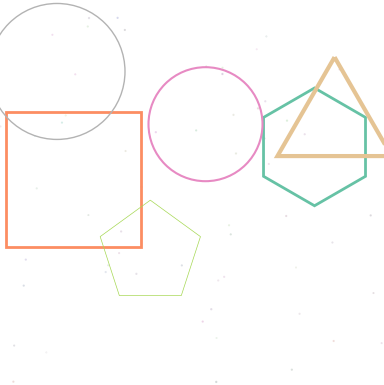[{"shape": "hexagon", "thickness": 2, "radius": 0.76, "center": [0.817, 0.619]}, {"shape": "square", "thickness": 2, "radius": 0.87, "center": [0.191, 0.534]}, {"shape": "circle", "thickness": 1.5, "radius": 0.74, "center": [0.534, 0.677]}, {"shape": "pentagon", "thickness": 0.5, "radius": 0.68, "center": [0.39, 0.343]}, {"shape": "triangle", "thickness": 3, "radius": 0.86, "center": [0.869, 0.68]}, {"shape": "circle", "thickness": 1, "radius": 0.88, "center": [0.148, 0.814]}]